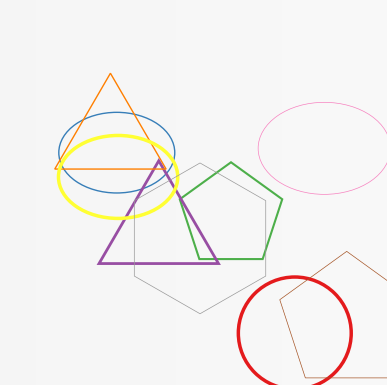[{"shape": "circle", "thickness": 2.5, "radius": 0.73, "center": [0.761, 0.135]}, {"shape": "oval", "thickness": 1, "radius": 0.75, "center": [0.301, 0.603]}, {"shape": "pentagon", "thickness": 1.5, "radius": 0.69, "center": [0.596, 0.44]}, {"shape": "triangle", "thickness": 2, "radius": 0.89, "center": [0.41, 0.404]}, {"shape": "triangle", "thickness": 1, "radius": 0.83, "center": [0.285, 0.644]}, {"shape": "oval", "thickness": 2.5, "radius": 0.77, "center": [0.305, 0.54]}, {"shape": "pentagon", "thickness": 0.5, "radius": 0.91, "center": [0.895, 0.165]}, {"shape": "oval", "thickness": 0.5, "radius": 0.85, "center": [0.837, 0.615]}, {"shape": "hexagon", "thickness": 0.5, "radius": 0.98, "center": [0.516, 0.381]}]